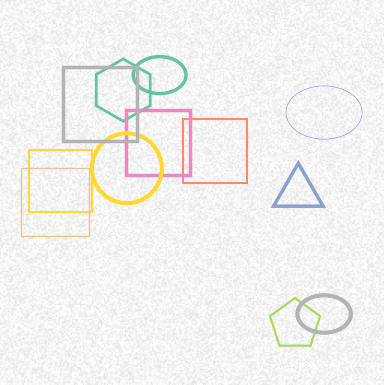[{"shape": "hexagon", "thickness": 2, "radius": 0.4, "center": [0.32, 0.766]}, {"shape": "oval", "thickness": 2.5, "radius": 0.34, "center": [0.415, 0.805]}, {"shape": "square", "thickness": 1.5, "radius": 0.42, "center": [0.559, 0.608]}, {"shape": "oval", "thickness": 0.5, "radius": 0.49, "center": [0.842, 0.708]}, {"shape": "triangle", "thickness": 2.5, "radius": 0.37, "center": [0.775, 0.502]}, {"shape": "square", "thickness": 2.5, "radius": 0.42, "center": [0.411, 0.63]}, {"shape": "pentagon", "thickness": 1.5, "radius": 0.34, "center": [0.766, 0.158]}, {"shape": "square", "thickness": 1.5, "radius": 0.41, "center": [0.157, 0.53]}, {"shape": "circle", "thickness": 3, "radius": 0.45, "center": [0.33, 0.563]}, {"shape": "square", "thickness": 1, "radius": 0.44, "center": [0.143, 0.475]}, {"shape": "oval", "thickness": 3, "radius": 0.35, "center": [0.842, 0.184]}, {"shape": "square", "thickness": 2.5, "radius": 0.48, "center": [0.26, 0.73]}]